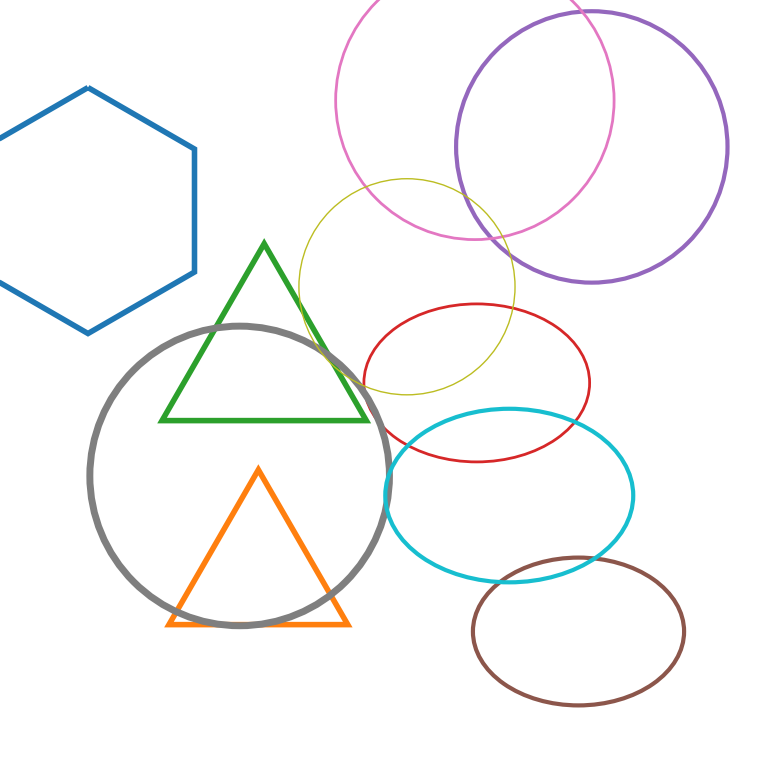[{"shape": "hexagon", "thickness": 2, "radius": 0.8, "center": [0.114, 0.727]}, {"shape": "triangle", "thickness": 2, "radius": 0.67, "center": [0.336, 0.256]}, {"shape": "triangle", "thickness": 2, "radius": 0.77, "center": [0.343, 0.53]}, {"shape": "oval", "thickness": 1, "radius": 0.73, "center": [0.619, 0.503]}, {"shape": "circle", "thickness": 1.5, "radius": 0.88, "center": [0.769, 0.809]}, {"shape": "oval", "thickness": 1.5, "radius": 0.69, "center": [0.751, 0.18]}, {"shape": "circle", "thickness": 1, "radius": 0.9, "center": [0.617, 0.87]}, {"shape": "circle", "thickness": 2.5, "radius": 0.97, "center": [0.311, 0.382]}, {"shape": "circle", "thickness": 0.5, "radius": 0.7, "center": [0.529, 0.628]}, {"shape": "oval", "thickness": 1.5, "radius": 0.81, "center": [0.661, 0.356]}]